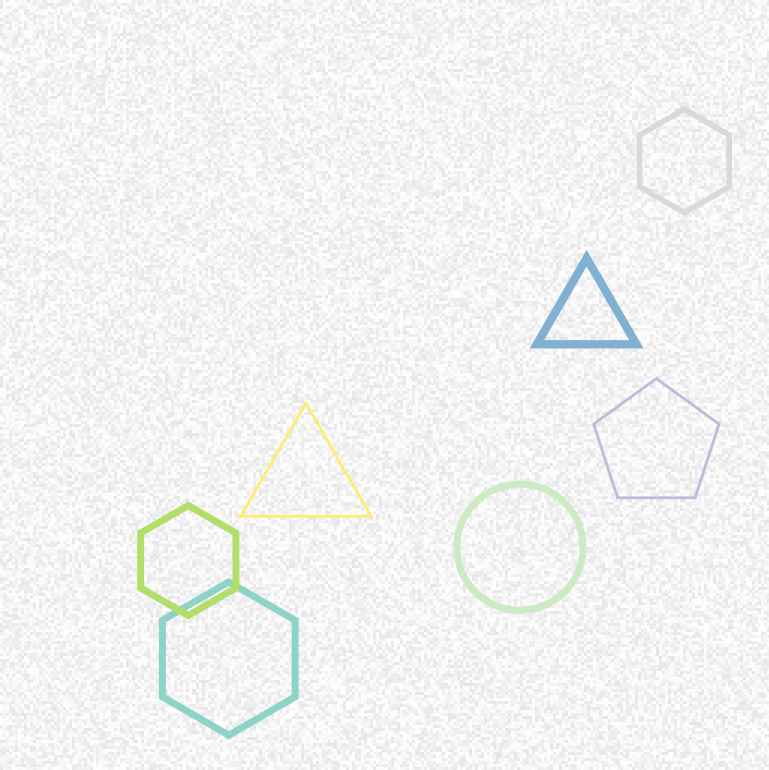[{"shape": "hexagon", "thickness": 2.5, "radius": 0.5, "center": [0.297, 0.145]}, {"shape": "pentagon", "thickness": 1, "radius": 0.43, "center": [0.852, 0.423]}, {"shape": "triangle", "thickness": 3, "radius": 0.37, "center": [0.762, 0.59]}, {"shape": "hexagon", "thickness": 2.5, "radius": 0.36, "center": [0.245, 0.272]}, {"shape": "hexagon", "thickness": 2, "radius": 0.34, "center": [0.889, 0.791]}, {"shape": "circle", "thickness": 2.5, "radius": 0.41, "center": [0.675, 0.289]}, {"shape": "triangle", "thickness": 1, "radius": 0.49, "center": [0.397, 0.378]}]